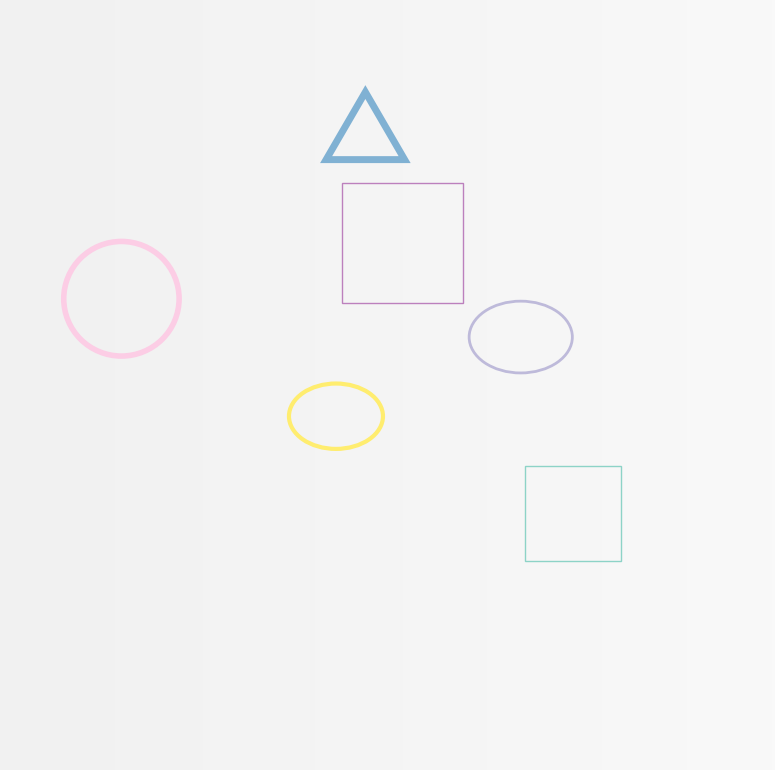[{"shape": "square", "thickness": 0.5, "radius": 0.31, "center": [0.739, 0.333]}, {"shape": "oval", "thickness": 1, "radius": 0.33, "center": [0.672, 0.562]}, {"shape": "triangle", "thickness": 2.5, "radius": 0.29, "center": [0.471, 0.822]}, {"shape": "circle", "thickness": 2, "radius": 0.37, "center": [0.157, 0.612]}, {"shape": "square", "thickness": 0.5, "radius": 0.39, "center": [0.519, 0.684]}, {"shape": "oval", "thickness": 1.5, "radius": 0.3, "center": [0.434, 0.459]}]